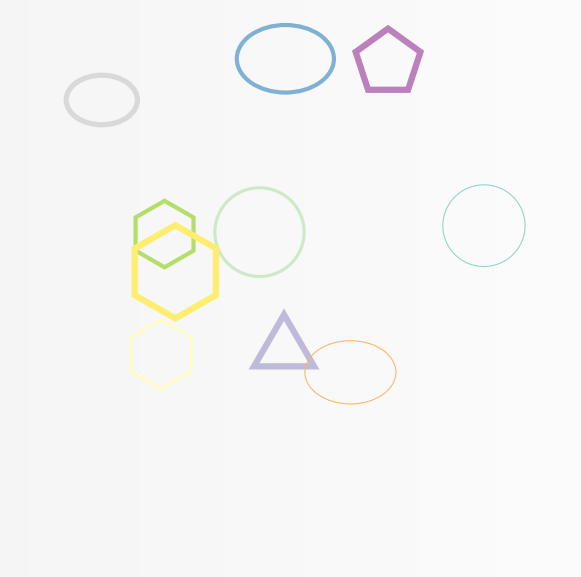[{"shape": "circle", "thickness": 0.5, "radius": 0.35, "center": [0.833, 0.608]}, {"shape": "hexagon", "thickness": 1, "radius": 0.3, "center": [0.277, 0.386]}, {"shape": "triangle", "thickness": 3, "radius": 0.3, "center": [0.489, 0.395]}, {"shape": "oval", "thickness": 2, "radius": 0.42, "center": [0.491, 0.897]}, {"shape": "oval", "thickness": 0.5, "radius": 0.39, "center": [0.603, 0.354]}, {"shape": "hexagon", "thickness": 2, "radius": 0.29, "center": [0.283, 0.594]}, {"shape": "oval", "thickness": 2.5, "radius": 0.31, "center": [0.175, 0.826]}, {"shape": "pentagon", "thickness": 3, "radius": 0.29, "center": [0.668, 0.891]}, {"shape": "circle", "thickness": 1.5, "radius": 0.38, "center": [0.446, 0.597]}, {"shape": "hexagon", "thickness": 3, "radius": 0.4, "center": [0.302, 0.529]}]